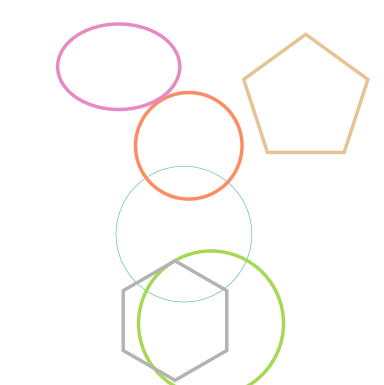[{"shape": "circle", "thickness": 0.5, "radius": 0.88, "center": [0.478, 0.392]}, {"shape": "circle", "thickness": 2.5, "radius": 0.69, "center": [0.49, 0.621]}, {"shape": "oval", "thickness": 2.5, "radius": 0.79, "center": [0.308, 0.827]}, {"shape": "circle", "thickness": 2.5, "radius": 0.94, "center": [0.548, 0.16]}, {"shape": "pentagon", "thickness": 2.5, "radius": 0.85, "center": [0.794, 0.741]}, {"shape": "hexagon", "thickness": 2.5, "radius": 0.78, "center": [0.455, 0.167]}]